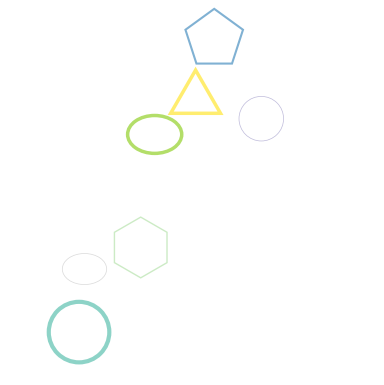[{"shape": "circle", "thickness": 3, "radius": 0.39, "center": [0.205, 0.137]}, {"shape": "circle", "thickness": 0.5, "radius": 0.29, "center": [0.679, 0.692]}, {"shape": "pentagon", "thickness": 1.5, "radius": 0.39, "center": [0.556, 0.898]}, {"shape": "oval", "thickness": 2.5, "radius": 0.35, "center": [0.402, 0.651]}, {"shape": "oval", "thickness": 0.5, "radius": 0.29, "center": [0.219, 0.301]}, {"shape": "hexagon", "thickness": 1, "radius": 0.39, "center": [0.366, 0.357]}, {"shape": "triangle", "thickness": 2.5, "radius": 0.37, "center": [0.508, 0.743]}]